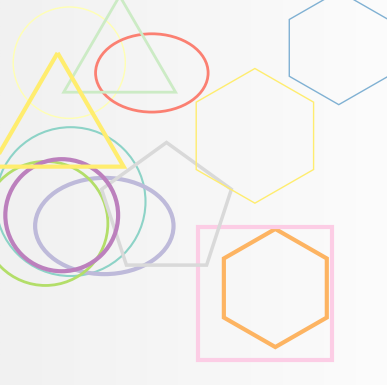[{"shape": "circle", "thickness": 1.5, "radius": 0.97, "center": [0.182, 0.476]}, {"shape": "circle", "thickness": 1, "radius": 0.72, "center": [0.179, 0.837]}, {"shape": "oval", "thickness": 3, "radius": 0.89, "center": [0.269, 0.413]}, {"shape": "oval", "thickness": 2, "radius": 0.73, "center": [0.392, 0.811]}, {"shape": "hexagon", "thickness": 1, "radius": 0.74, "center": [0.874, 0.876]}, {"shape": "hexagon", "thickness": 3, "radius": 0.77, "center": [0.711, 0.252]}, {"shape": "circle", "thickness": 2, "radius": 0.81, "center": [0.117, 0.42]}, {"shape": "square", "thickness": 3, "radius": 0.87, "center": [0.683, 0.238]}, {"shape": "pentagon", "thickness": 2.5, "radius": 0.88, "center": [0.43, 0.454]}, {"shape": "circle", "thickness": 3, "radius": 0.73, "center": [0.159, 0.441]}, {"shape": "triangle", "thickness": 2, "radius": 0.83, "center": [0.309, 0.844]}, {"shape": "hexagon", "thickness": 1, "radius": 0.87, "center": [0.658, 0.647]}, {"shape": "triangle", "thickness": 3, "radius": 0.98, "center": [0.149, 0.666]}]